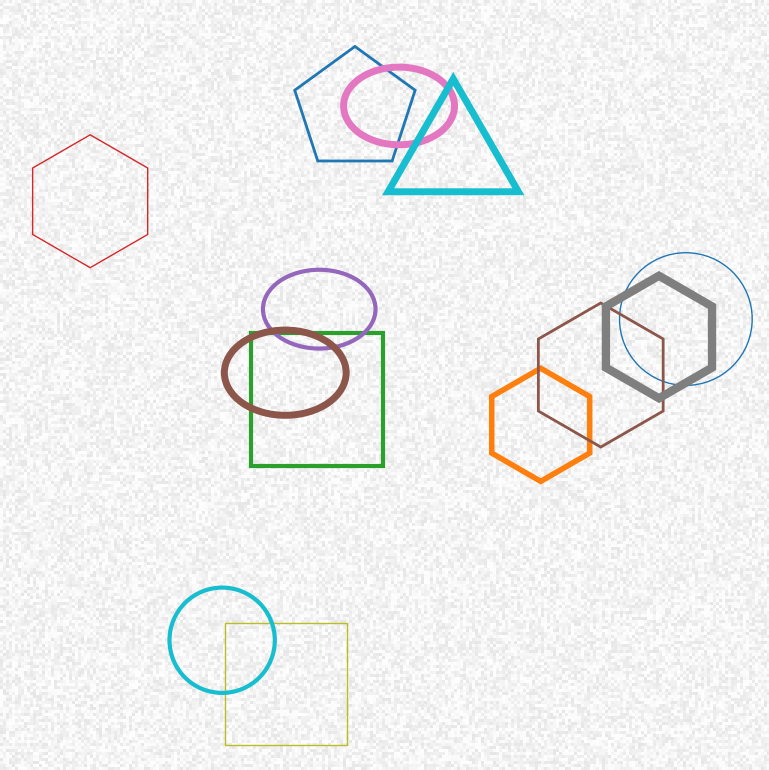[{"shape": "circle", "thickness": 0.5, "radius": 0.43, "center": [0.891, 0.586]}, {"shape": "pentagon", "thickness": 1, "radius": 0.41, "center": [0.461, 0.857]}, {"shape": "hexagon", "thickness": 2, "radius": 0.37, "center": [0.702, 0.448]}, {"shape": "square", "thickness": 1.5, "radius": 0.43, "center": [0.411, 0.481]}, {"shape": "hexagon", "thickness": 0.5, "radius": 0.43, "center": [0.117, 0.739]}, {"shape": "oval", "thickness": 1.5, "radius": 0.37, "center": [0.415, 0.598]}, {"shape": "oval", "thickness": 2.5, "radius": 0.4, "center": [0.37, 0.516]}, {"shape": "hexagon", "thickness": 1, "radius": 0.47, "center": [0.78, 0.513]}, {"shape": "oval", "thickness": 2.5, "radius": 0.36, "center": [0.518, 0.862]}, {"shape": "hexagon", "thickness": 3, "radius": 0.4, "center": [0.856, 0.562]}, {"shape": "square", "thickness": 0.5, "radius": 0.4, "center": [0.371, 0.111]}, {"shape": "circle", "thickness": 1.5, "radius": 0.34, "center": [0.289, 0.169]}, {"shape": "triangle", "thickness": 2.5, "radius": 0.49, "center": [0.589, 0.8]}]